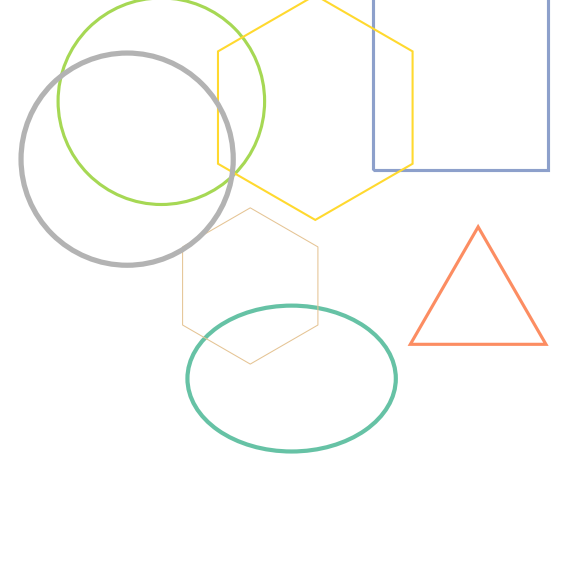[{"shape": "oval", "thickness": 2, "radius": 0.9, "center": [0.505, 0.344]}, {"shape": "triangle", "thickness": 1.5, "radius": 0.68, "center": [0.828, 0.471]}, {"shape": "square", "thickness": 1.5, "radius": 0.76, "center": [0.798, 0.856]}, {"shape": "circle", "thickness": 1.5, "radius": 0.89, "center": [0.279, 0.824]}, {"shape": "hexagon", "thickness": 1, "radius": 0.97, "center": [0.546, 0.813]}, {"shape": "hexagon", "thickness": 0.5, "radius": 0.68, "center": [0.433, 0.504]}, {"shape": "circle", "thickness": 2.5, "radius": 0.92, "center": [0.22, 0.724]}]